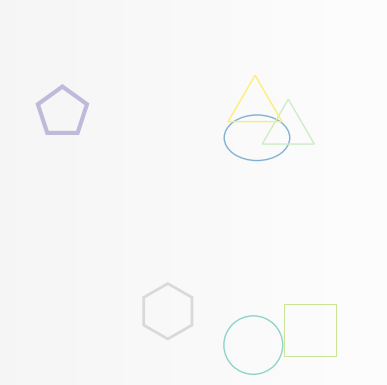[{"shape": "circle", "thickness": 1, "radius": 0.38, "center": [0.654, 0.104]}, {"shape": "pentagon", "thickness": 3, "radius": 0.33, "center": [0.161, 0.709]}, {"shape": "oval", "thickness": 1, "radius": 0.42, "center": [0.663, 0.642]}, {"shape": "square", "thickness": 0.5, "radius": 0.34, "center": [0.8, 0.142]}, {"shape": "hexagon", "thickness": 2, "radius": 0.36, "center": [0.433, 0.191]}, {"shape": "triangle", "thickness": 1, "radius": 0.39, "center": [0.744, 0.665]}, {"shape": "triangle", "thickness": 1, "radius": 0.4, "center": [0.658, 0.724]}]